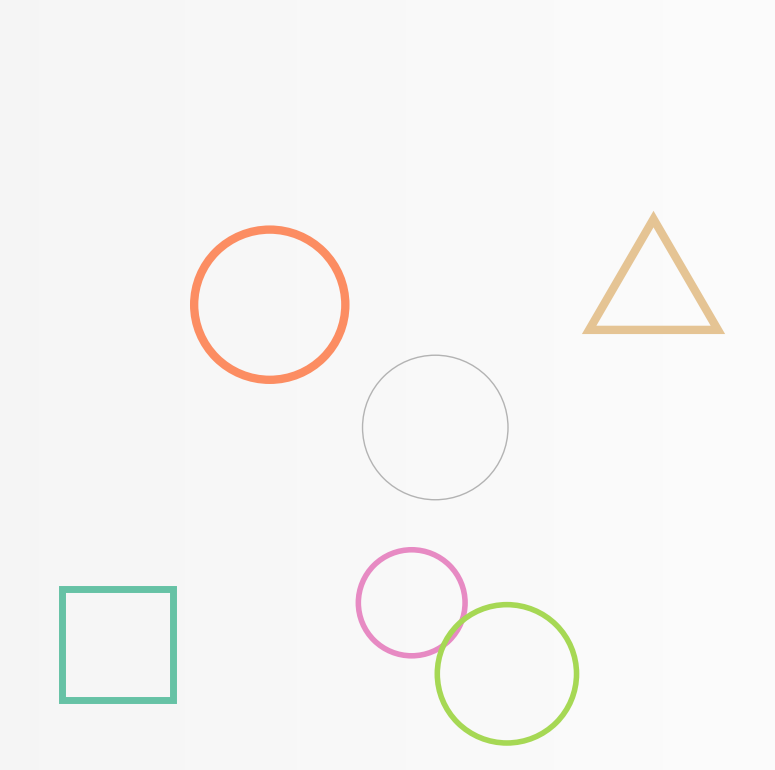[{"shape": "square", "thickness": 2.5, "radius": 0.36, "center": [0.152, 0.163]}, {"shape": "circle", "thickness": 3, "radius": 0.49, "center": [0.348, 0.604]}, {"shape": "circle", "thickness": 2, "radius": 0.34, "center": [0.531, 0.217]}, {"shape": "circle", "thickness": 2, "radius": 0.45, "center": [0.654, 0.125]}, {"shape": "triangle", "thickness": 3, "radius": 0.48, "center": [0.843, 0.62]}, {"shape": "circle", "thickness": 0.5, "radius": 0.47, "center": [0.562, 0.445]}]